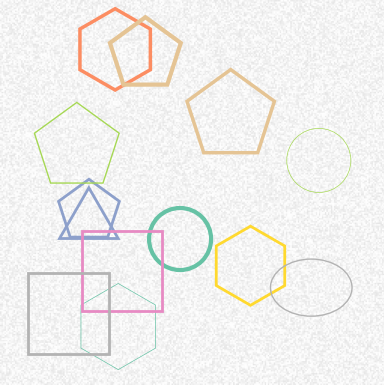[{"shape": "hexagon", "thickness": 0.5, "radius": 0.56, "center": [0.307, 0.152]}, {"shape": "circle", "thickness": 3, "radius": 0.4, "center": [0.468, 0.379]}, {"shape": "hexagon", "thickness": 2.5, "radius": 0.53, "center": [0.299, 0.872]}, {"shape": "pentagon", "thickness": 2, "radius": 0.42, "center": [0.231, 0.451]}, {"shape": "triangle", "thickness": 2, "radius": 0.44, "center": [0.231, 0.424]}, {"shape": "square", "thickness": 2, "radius": 0.52, "center": [0.317, 0.296]}, {"shape": "pentagon", "thickness": 1, "radius": 0.58, "center": [0.199, 0.618]}, {"shape": "circle", "thickness": 0.5, "radius": 0.42, "center": [0.828, 0.583]}, {"shape": "hexagon", "thickness": 2, "radius": 0.51, "center": [0.651, 0.31]}, {"shape": "pentagon", "thickness": 3, "radius": 0.48, "center": [0.378, 0.859]}, {"shape": "pentagon", "thickness": 2.5, "radius": 0.6, "center": [0.599, 0.7]}, {"shape": "square", "thickness": 2, "radius": 0.52, "center": [0.179, 0.186]}, {"shape": "oval", "thickness": 1, "radius": 0.53, "center": [0.808, 0.253]}]